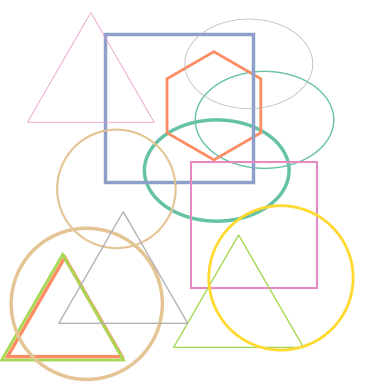[{"shape": "oval", "thickness": 1, "radius": 0.9, "center": [0.687, 0.689]}, {"shape": "oval", "thickness": 2.5, "radius": 0.94, "center": [0.563, 0.557]}, {"shape": "triangle", "thickness": 2.5, "radius": 0.86, "center": [0.168, 0.16]}, {"shape": "hexagon", "thickness": 2, "radius": 0.7, "center": [0.556, 0.725]}, {"shape": "square", "thickness": 2.5, "radius": 0.96, "center": [0.465, 0.719]}, {"shape": "square", "thickness": 1.5, "radius": 0.82, "center": [0.66, 0.416]}, {"shape": "triangle", "thickness": 0.5, "radius": 0.95, "center": [0.236, 0.777]}, {"shape": "triangle", "thickness": 1, "radius": 0.97, "center": [0.62, 0.195]}, {"shape": "triangle", "thickness": 2, "radius": 0.91, "center": [0.163, 0.156]}, {"shape": "circle", "thickness": 2, "radius": 0.94, "center": [0.73, 0.278]}, {"shape": "circle", "thickness": 1.5, "radius": 0.77, "center": [0.302, 0.509]}, {"shape": "circle", "thickness": 2.5, "radius": 0.98, "center": [0.225, 0.211]}, {"shape": "oval", "thickness": 0.5, "radius": 0.83, "center": [0.646, 0.834]}, {"shape": "triangle", "thickness": 1, "radius": 0.97, "center": [0.32, 0.257]}]